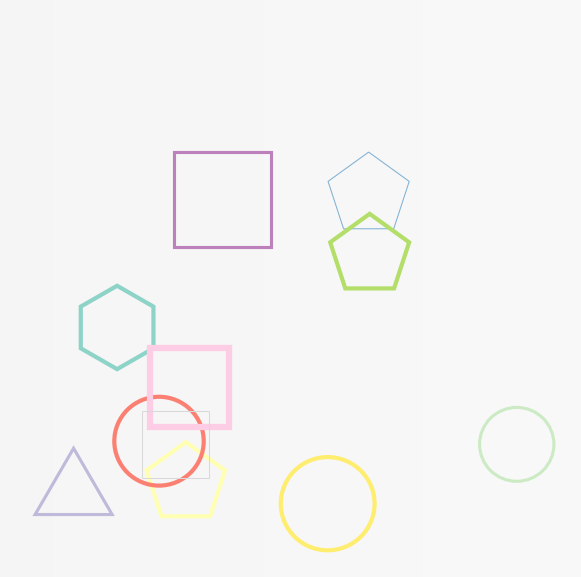[{"shape": "hexagon", "thickness": 2, "radius": 0.36, "center": [0.201, 0.432]}, {"shape": "pentagon", "thickness": 2, "radius": 0.36, "center": [0.32, 0.163]}, {"shape": "triangle", "thickness": 1.5, "radius": 0.38, "center": [0.127, 0.146]}, {"shape": "circle", "thickness": 2, "radius": 0.38, "center": [0.274, 0.235]}, {"shape": "pentagon", "thickness": 0.5, "radius": 0.37, "center": [0.634, 0.662]}, {"shape": "pentagon", "thickness": 2, "radius": 0.36, "center": [0.636, 0.557]}, {"shape": "square", "thickness": 3, "radius": 0.34, "center": [0.326, 0.328]}, {"shape": "square", "thickness": 0.5, "radius": 0.29, "center": [0.302, 0.23]}, {"shape": "square", "thickness": 1.5, "radius": 0.41, "center": [0.383, 0.654]}, {"shape": "circle", "thickness": 1.5, "radius": 0.32, "center": [0.889, 0.23]}, {"shape": "circle", "thickness": 2, "radius": 0.4, "center": [0.564, 0.127]}]